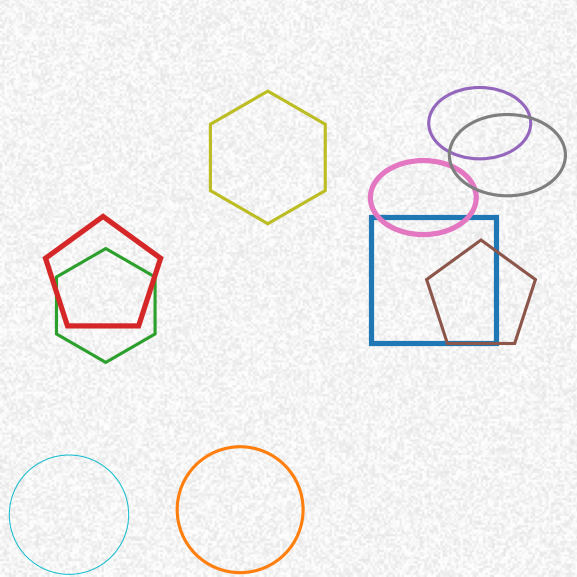[{"shape": "square", "thickness": 2.5, "radius": 0.54, "center": [0.751, 0.514]}, {"shape": "circle", "thickness": 1.5, "radius": 0.55, "center": [0.416, 0.117]}, {"shape": "hexagon", "thickness": 1.5, "radius": 0.49, "center": [0.183, 0.47]}, {"shape": "pentagon", "thickness": 2.5, "radius": 0.52, "center": [0.178, 0.52]}, {"shape": "oval", "thickness": 1.5, "radius": 0.44, "center": [0.831, 0.786]}, {"shape": "pentagon", "thickness": 1.5, "radius": 0.5, "center": [0.833, 0.484]}, {"shape": "oval", "thickness": 2.5, "radius": 0.46, "center": [0.733, 0.657]}, {"shape": "oval", "thickness": 1.5, "radius": 0.5, "center": [0.879, 0.73]}, {"shape": "hexagon", "thickness": 1.5, "radius": 0.57, "center": [0.464, 0.727]}, {"shape": "circle", "thickness": 0.5, "radius": 0.52, "center": [0.119, 0.108]}]